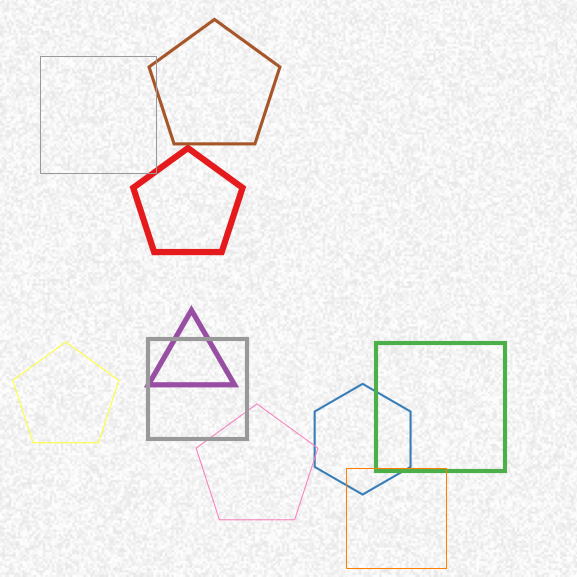[{"shape": "pentagon", "thickness": 3, "radius": 0.5, "center": [0.325, 0.643]}, {"shape": "hexagon", "thickness": 1, "radius": 0.48, "center": [0.628, 0.239]}, {"shape": "square", "thickness": 2, "radius": 0.56, "center": [0.762, 0.294]}, {"shape": "triangle", "thickness": 2.5, "radius": 0.43, "center": [0.332, 0.376]}, {"shape": "square", "thickness": 0.5, "radius": 0.43, "center": [0.686, 0.102]}, {"shape": "pentagon", "thickness": 0.5, "radius": 0.48, "center": [0.114, 0.311]}, {"shape": "pentagon", "thickness": 1.5, "radius": 0.6, "center": [0.371, 0.846]}, {"shape": "pentagon", "thickness": 0.5, "radius": 0.55, "center": [0.445, 0.189]}, {"shape": "square", "thickness": 0.5, "radius": 0.5, "center": [0.169, 0.801]}, {"shape": "square", "thickness": 2, "radius": 0.43, "center": [0.342, 0.326]}]